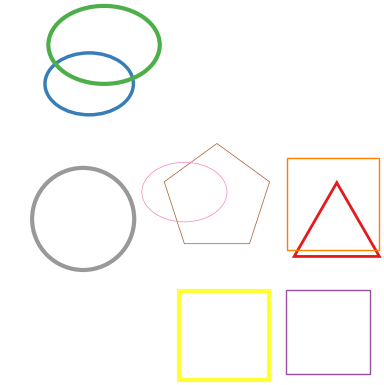[{"shape": "triangle", "thickness": 2, "radius": 0.64, "center": [0.875, 0.398]}, {"shape": "oval", "thickness": 2.5, "radius": 0.57, "center": [0.232, 0.782]}, {"shape": "oval", "thickness": 3, "radius": 0.72, "center": [0.27, 0.883]}, {"shape": "square", "thickness": 1, "radius": 0.55, "center": [0.852, 0.137]}, {"shape": "square", "thickness": 1, "radius": 0.6, "center": [0.864, 0.47]}, {"shape": "square", "thickness": 3, "radius": 0.58, "center": [0.581, 0.128]}, {"shape": "pentagon", "thickness": 0.5, "radius": 0.72, "center": [0.563, 0.483]}, {"shape": "oval", "thickness": 0.5, "radius": 0.55, "center": [0.479, 0.501]}, {"shape": "circle", "thickness": 3, "radius": 0.66, "center": [0.216, 0.431]}]